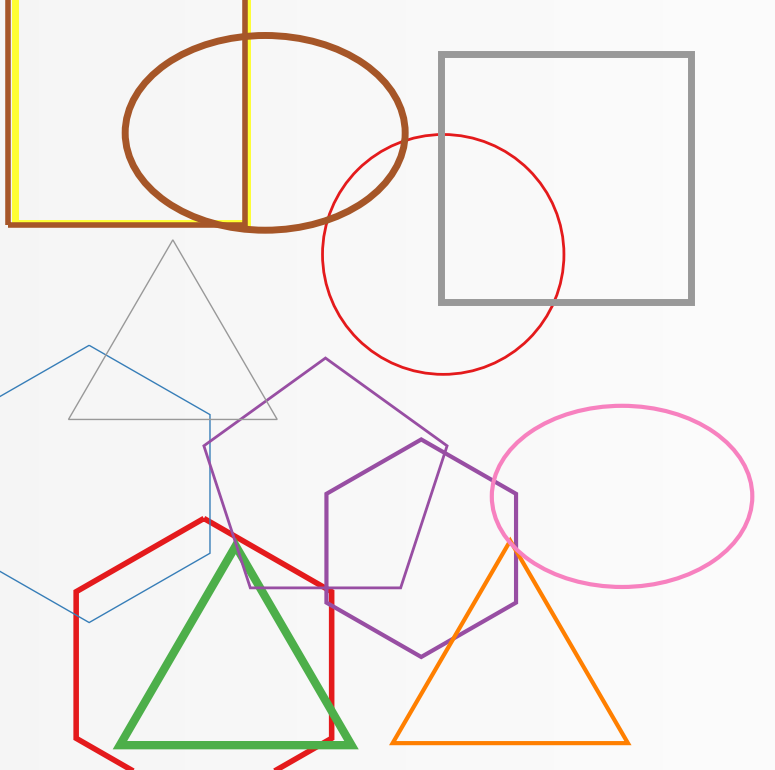[{"shape": "circle", "thickness": 1, "radius": 0.78, "center": [0.572, 0.67]}, {"shape": "hexagon", "thickness": 2, "radius": 0.95, "center": [0.263, 0.136]}, {"shape": "hexagon", "thickness": 0.5, "radius": 0.9, "center": [0.115, 0.372]}, {"shape": "triangle", "thickness": 3, "radius": 0.86, "center": [0.304, 0.119]}, {"shape": "pentagon", "thickness": 1, "radius": 0.82, "center": [0.42, 0.37]}, {"shape": "hexagon", "thickness": 1.5, "radius": 0.71, "center": [0.544, 0.288]}, {"shape": "triangle", "thickness": 1.5, "radius": 0.88, "center": [0.658, 0.123]}, {"shape": "square", "thickness": 2.5, "radius": 0.75, "center": [0.169, 0.86]}, {"shape": "oval", "thickness": 2.5, "radius": 0.9, "center": [0.342, 0.827]}, {"shape": "square", "thickness": 2, "radius": 0.76, "center": [0.163, 0.861]}, {"shape": "oval", "thickness": 1.5, "radius": 0.84, "center": [0.803, 0.355]}, {"shape": "triangle", "thickness": 0.5, "radius": 0.78, "center": [0.223, 0.533]}, {"shape": "square", "thickness": 2.5, "radius": 0.81, "center": [0.731, 0.769]}]